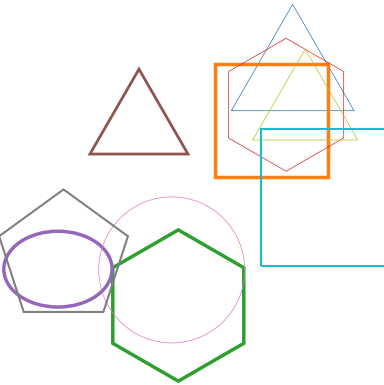[{"shape": "triangle", "thickness": 0.5, "radius": 0.92, "center": [0.76, 0.805]}, {"shape": "square", "thickness": 2.5, "radius": 0.74, "center": [0.706, 0.687]}, {"shape": "hexagon", "thickness": 2.5, "radius": 0.98, "center": [0.463, 0.206]}, {"shape": "hexagon", "thickness": 0.5, "radius": 0.86, "center": [0.743, 0.728]}, {"shape": "oval", "thickness": 2.5, "radius": 0.7, "center": [0.151, 0.301]}, {"shape": "triangle", "thickness": 2, "radius": 0.74, "center": [0.361, 0.673]}, {"shape": "circle", "thickness": 0.5, "radius": 0.95, "center": [0.446, 0.299]}, {"shape": "pentagon", "thickness": 1.5, "radius": 0.88, "center": [0.165, 0.332]}, {"shape": "triangle", "thickness": 0.5, "radius": 0.79, "center": [0.793, 0.715]}, {"shape": "square", "thickness": 1.5, "radius": 0.88, "center": [0.854, 0.487]}]